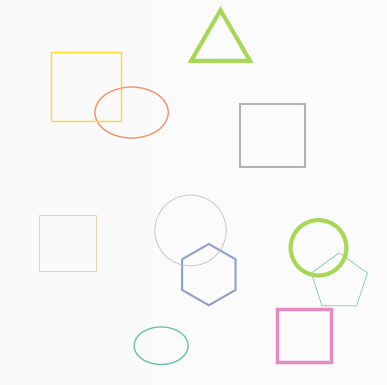[{"shape": "pentagon", "thickness": 0.5, "radius": 0.38, "center": [0.876, 0.267]}, {"shape": "oval", "thickness": 1, "radius": 0.35, "center": [0.416, 0.102]}, {"shape": "oval", "thickness": 1, "radius": 0.47, "center": [0.34, 0.708]}, {"shape": "hexagon", "thickness": 1.5, "radius": 0.4, "center": [0.539, 0.287]}, {"shape": "square", "thickness": 2.5, "radius": 0.35, "center": [0.785, 0.128]}, {"shape": "triangle", "thickness": 3, "radius": 0.44, "center": [0.569, 0.886]}, {"shape": "circle", "thickness": 3, "radius": 0.36, "center": [0.822, 0.356]}, {"shape": "square", "thickness": 1, "radius": 0.45, "center": [0.222, 0.776]}, {"shape": "square", "thickness": 0.5, "radius": 0.36, "center": [0.174, 0.369]}, {"shape": "square", "thickness": 1.5, "radius": 0.41, "center": [0.703, 0.648]}, {"shape": "circle", "thickness": 0.5, "radius": 0.46, "center": [0.492, 0.401]}]